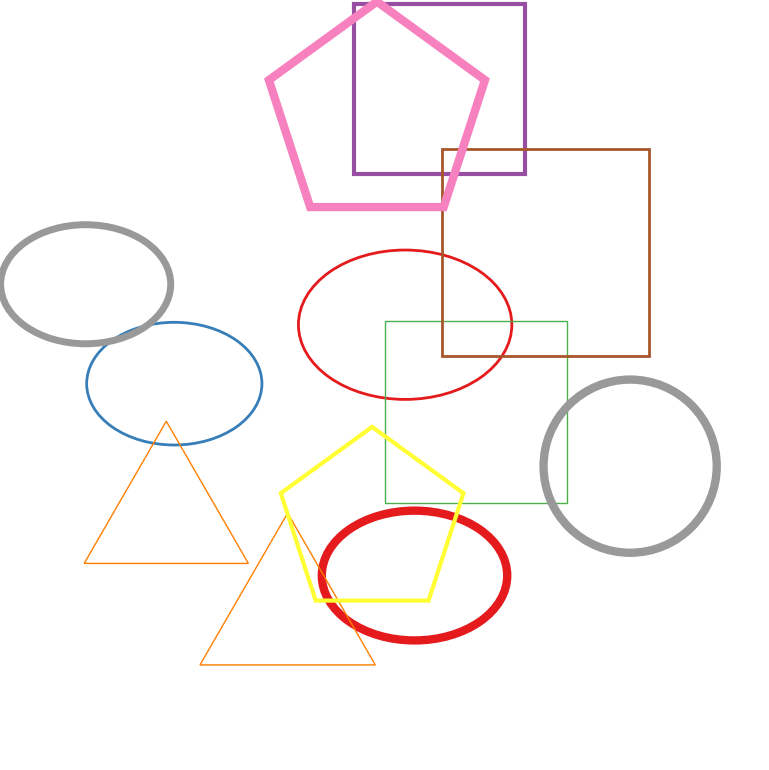[{"shape": "oval", "thickness": 3, "radius": 0.6, "center": [0.538, 0.253]}, {"shape": "oval", "thickness": 1, "radius": 0.69, "center": [0.526, 0.578]}, {"shape": "oval", "thickness": 1, "radius": 0.57, "center": [0.226, 0.502]}, {"shape": "square", "thickness": 0.5, "radius": 0.59, "center": [0.618, 0.465]}, {"shape": "square", "thickness": 1.5, "radius": 0.55, "center": [0.571, 0.885]}, {"shape": "triangle", "thickness": 0.5, "radius": 0.62, "center": [0.216, 0.33]}, {"shape": "triangle", "thickness": 0.5, "radius": 0.66, "center": [0.374, 0.202]}, {"shape": "pentagon", "thickness": 1.5, "radius": 0.62, "center": [0.483, 0.321]}, {"shape": "square", "thickness": 1, "radius": 0.67, "center": [0.709, 0.672]}, {"shape": "pentagon", "thickness": 3, "radius": 0.74, "center": [0.49, 0.85]}, {"shape": "circle", "thickness": 3, "radius": 0.56, "center": [0.818, 0.395]}, {"shape": "oval", "thickness": 2.5, "radius": 0.55, "center": [0.111, 0.631]}]